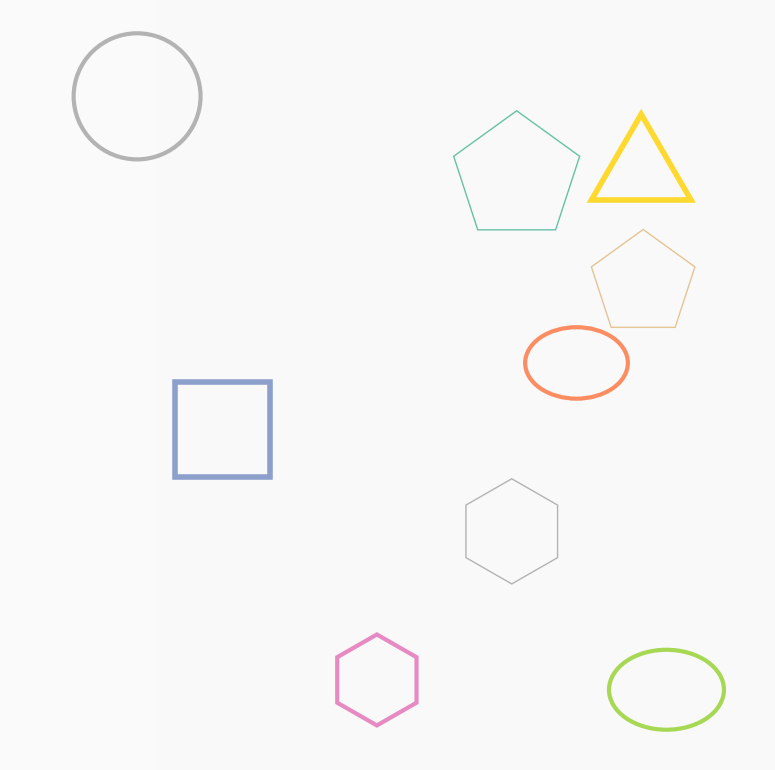[{"shape": "pentagon", "thickness": 0.5, "radius": 0.43, "center": [0.667, 0.771]}, {"shape": "oval", "thickness": 1.5, "radius": 0.33, "center": [0.744, 0.529]}, {"shape": "square", "thickness": 2, "radius": 0.31, "center": [0.287, 0.442]}, {"shape": "hexagon", "thickness": 1.5, "radius": 0.3, "center": [0.486, 0.117]}, {"shape": "oval", "thickness": 1.5, "radius": 0.37, "center": [0.86, 0.104]}, {"shape": "triangle", "thickness": 2, "radius": 0.37, "center": [0.827, 0.777]}, {"shape": "pentagon", "thickness": 0.5, "radius": 0.35, "center": [0.83, 0.632]}, {"shape": "circle", "thickness": 1.5, "radius": 0.41, "center": [0.177, 0.875]}, {"shape": "hexagon", "thickness": 0.5, "radius": 0.34, "center": [0.66, 0.31]}]